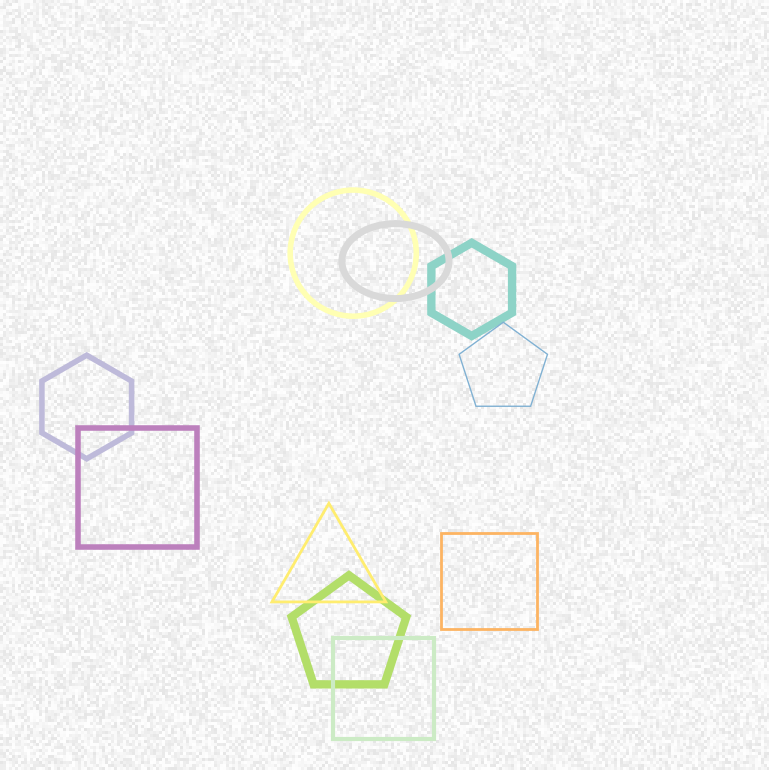[{"shape": "hexagon", "thickness": 3, "radius": 0.3, "center": [0.613, 0.624]}, {"shape": "circle", "thickness": 2, "radius": 0.41, "center": [0.459, 0.671]}, {"shape": "hexagon", "thickness": 2, "radius": 0.34, "center": [0.113, 0.471]}, {"shape": "pentagon", "thickness": 0.5, "radius": 0.3, "center": [0.654, 0.521]}, {"shape": "square", "thickness": 1, "radius": 0.31, "center": [0.635, 0.245]}, {"shape": "pentagon", "thickness": 3, "radius": 0.39, "center": [0.453, 0.175]}, {"shape": "oval", "thickness": 2.5, "radius": 0.35, "center": [0.514, 0.661]}, {"shape": "square", "thickness": 2, "radius": 0.39, "center": [0.179, 0.367]}, {"shape": "square", "thickness": 1.5, "radius": 0.33, "center": [0.498, 0.106]}, {"shape": "triangle", "thickness": 1, "radius": 0.43, "center": [0.427, 0.261]}]